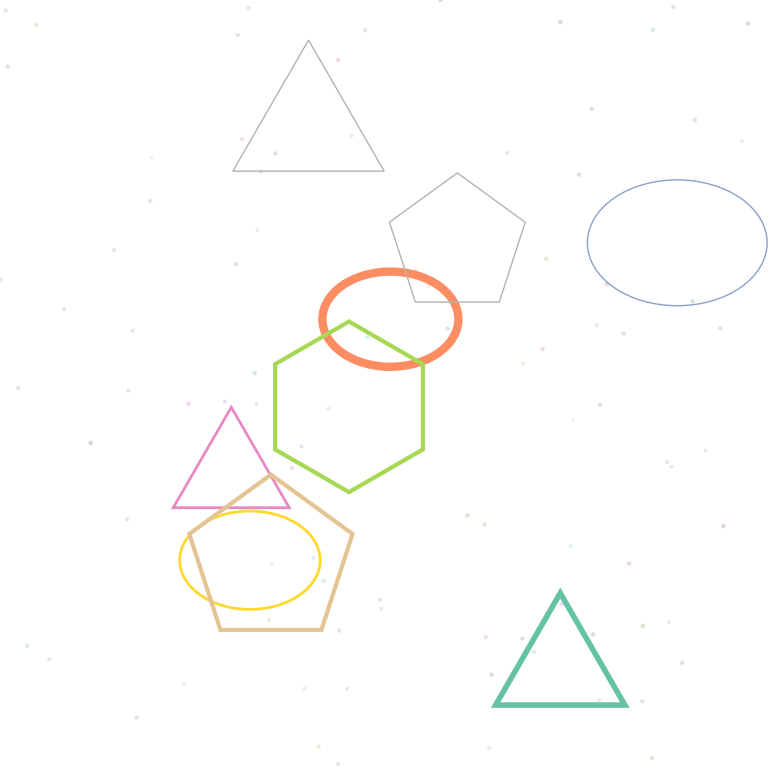[{"shape": "triangle", "thickness": 2, "radius": 0.48, "center": [0.728, 0.133]}, {"shape": "oval", "thickness": 3, "radius": 0.44, "center": [0.507, 0.585]}, {"shape": "oval", "thickness": 0.5, "radius": 0.58, "center": [0.88, 0.685]}, {"shape": "triangle", "thickness": 1, "radius": 0.43, "center": [0.3, 0.384]}, {"shape": "hexagon", "thickness": 1.5, "radius": 0.55, "center": [0.453, 0.472]}, {"shape": "oval", "thickness": 1, "radius": 0.46, "center": [0.325, 0.272]}, {"shape": "pentagon", "thickness": 1.5, "radius": 0.56, "center": [0.352, 0.272]}, {"shape": "triangle", "thickness": 0.5, "radius": 0.57, "center": [0.401, 0.834]}, {"shape": "pentagon", "thickness": 0.5, "radius": 0.46, "center": [0.594, 0.683]}]